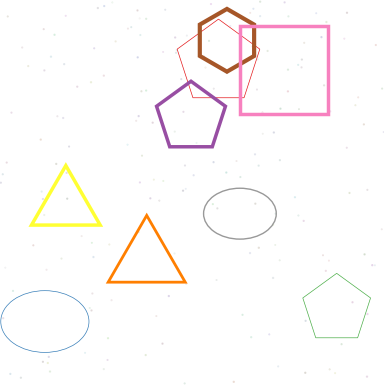[{"shape": "pentagon", "thickness": 0.5, "radius": 0.56, "center": [0.567, 0.837]}, {"shape": "oval", "thickness": 0.5, "radius": 0.57, "center": [0.117, 0.165]}, {"shape": "pentagon", "thickness": 0.5, "radius": 0.46, "center": [0.875, 0.197]}, {"shape": "pentagon", "thickness": 2.5, "radius": 0.47, "center": [0.496, 0.695]}, {"shape": "triangle", "thickness": 2, "radius": 0.58, "center": [0.381, 0.325]}, {"shape": "triangle", "thickness": 2.5, "radius": 0.52, "center": [0.171, 0.467]}, {"shape": "hexagon", "thickness": 3, "radius": 0.41, "center": [0.59, 0.895]}, {"shape": "square", "thickness": 2.5, "radius": 0.57, "center": [0.738, 0.817]}, {"shape": "oval", "thickness": 1, "radius": 0.47, "center": [0.623, 0.445]}]